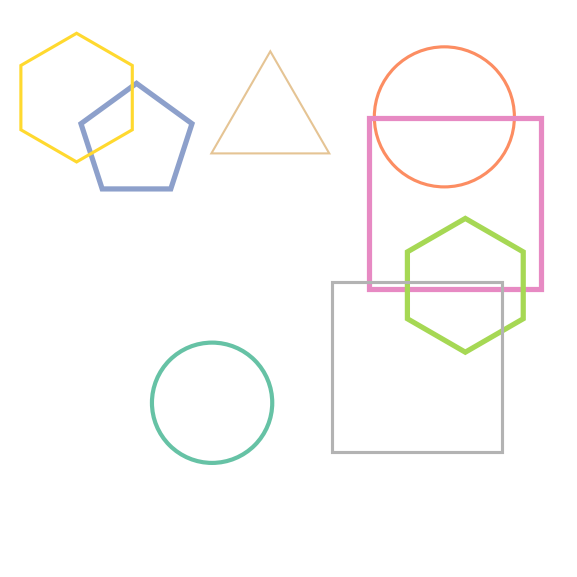[{"shape": "circle", "thickness": 2, "radius": 0.52, "center": [0.367, 0.302]}, {"shape": "circle", "thickness": 1.5, "radius": 0.61, "center": [0.769, 0.797]}, {"shape": "pentagon", "thickness": 2.5, "radius": 0.51, "center": [0.236, 0.754]}, {"shape": "square", "thickness": 2.5, "radius": 0.74, "center": [0.788, 0.647]}, {"shape": "hexagon", "thickness": 2.5, "radius": 0.58, "center": [0.806, 0.505]}, {"shape": "hexagon", "thickness": 1.5, "radius": 0.56, "center": [0.133, 0.83]}, {"shape": "triangle", "thickness": 1, "radius": 0.59, "center": [0.468, 0.792]}, {"shape": "square", "thickness": 1.5, "radius": 0.73, "center": [0.722, 0.364]}]